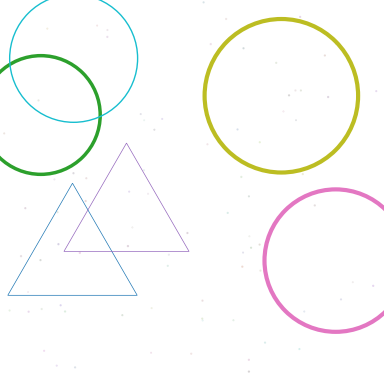[{"shape": "triangle", "thickness": 0.5, "radius": 0.97, "center": [0.188, 0.33]}, {"shape": "circle", "thickness": 2.5, "radius": 0.77, "center": [0.106, 0.701]}, {"shape": "triangle", "thickness": 0.5, "radius": 0.94, "center": [0.329, 0.441]}, {"shape": "circle", "thickness": 3, "radius": 0.93, "center": [0.872, 0.323]}, {"shape": "circle", "thickness": 3, "radius": 1.0, "center": [0.731, 0.751]}, {"shape": "circle", "thickness": 1, "radius": 0.83, "center": [0.191, 0.848]}]